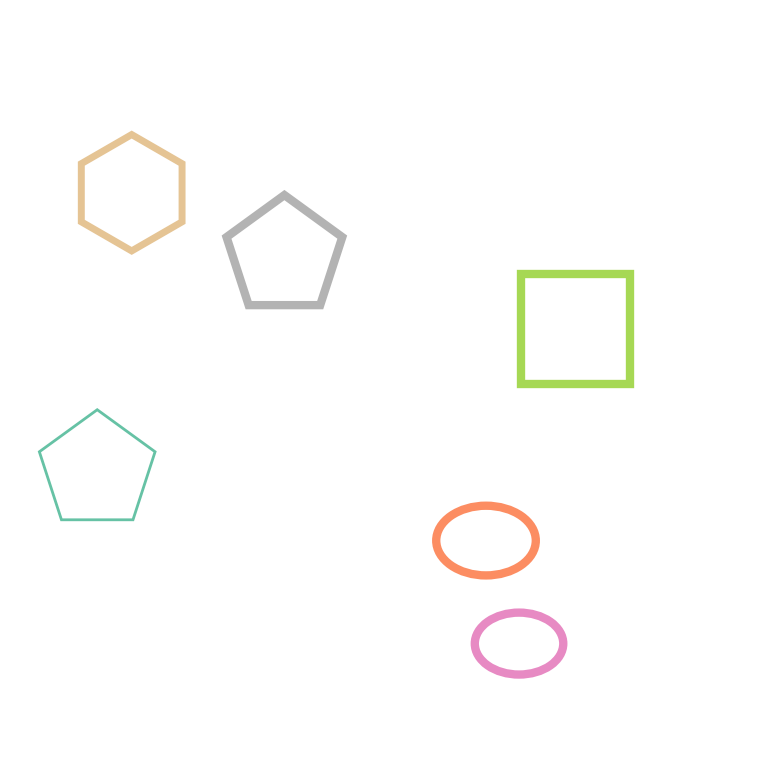[{"shape": "pentagon", "thickness": 1, "radius": 0.4, "center": [0.126, 0.389]}, {"shape": "oval", "thickness": 3, "radius": 0.32, "center": [0.631, 0.298]}, {"shape": "oval", "thickness": 3, "radius": 0.29, "center": [0.674, 0.164]}, {"shape": "square", "thickness": 3, "radius": 0.36, "center": [0.748, 0.573]}, {"shape": "hexagon", "thickness": 2.5, "radius": 0.38, "center": [0.171, 0.75]}, {"shape": "pentagon", "thickness": 3, "radius": 0.4, "center": [0.369, 0.668]}]